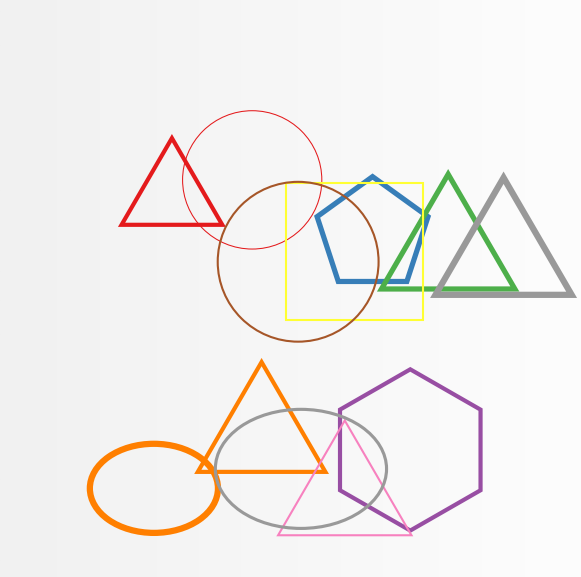[{"shape": "triangle", "thickness": 2, "radius": 0.5, "center": [0.296, 0.66]}, {"shape": "circle", "thickness": 0.5, "radius": 0.6, "center": [0.434, 0.688]}, {"shape": "pentagon", "thickness": 2.5, "radius": 0.5, "center": [0.641, 0.593]}, {"shape": "triangle", "thickness": 2.5, "radius": 0.66, "center": [0.771, 0.565]}, {"shape": "hexagon", "thickness": 2, "radius": 0.7, "center": [0.706, 0.22]}, {"shape": "oval", "thickness": 3, "radius": 0.55, "center": [0.265, 0.154]}, {"shape": "triangle", "thickness": 2, "radius": 0.63, "center": [0.45, 0.245]}, {"shape": "square", "thickness": 1, "radius": 0.59, "center": [0.61, 0.564]}, {"shape": "circle", "thickness": 1, "radius": 0.69, "center": [0.513, 0.546]}, {"shape": "triangle", "thickness": 1, "radius": 0.66, "center": [0.593, 0.139]}, {"shape": "oval", "thickness": 1.5, "radius": 0.74, "center": [0.518, 0.187]}, {"shape": "triangle", "thickness": 3, "radius": 0.68, "center": [0.866, 0.556]}]